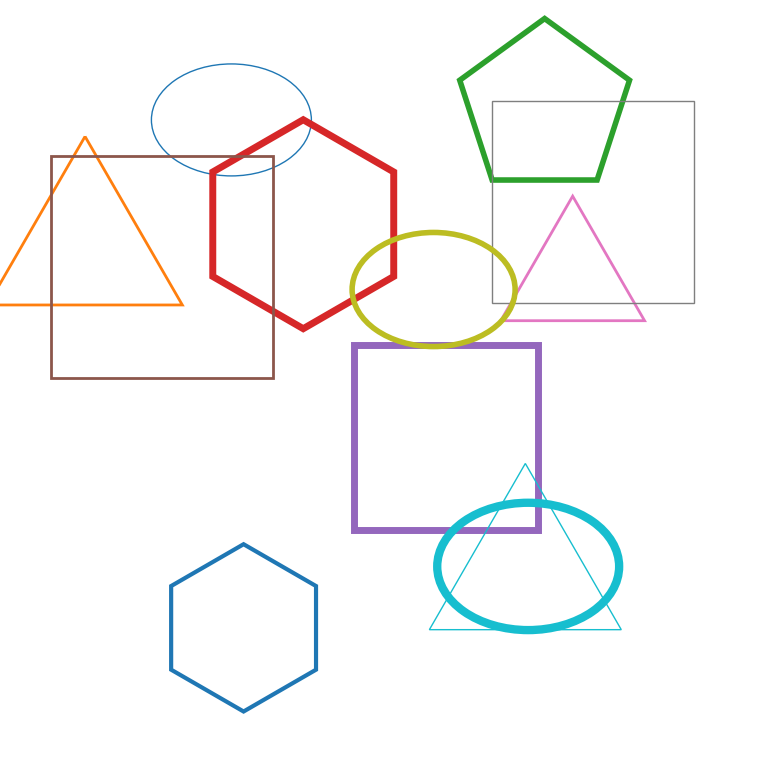[{"shape": "hexagon", "thickness": 1.5, "radius": 0.54, "center": [0.316, 0.185]}, {"shape": "oval", "thickness": 0.5, "radius": 0.52, "center": [0.301, 0.844]}, {"shape": "triangle", "thickness": 1, "radius": 0.73, "center": [0.11, 0.677]}, {"shape": "pentagon", "thickness": 2, "radius": 0.58, "center": [0.707, 0.86]}, {"shape": "hexagon", "thickness": 2.5, "radius": 0.68, "center": [0.394, 0.709]}, {"shape": "square", "thickness": 2.5, "radius": 0.6, "center": [0.579, 0.432]}, {"shape": "square", "thickness": 1, "radius": 0.72, "center": [0.21, 0.653]}, {"shape": "triangle", "thickness": 1, "radius": 0.54, "center": [0.744, 0.637]}, {"shape": "square", "thickness": 0.5, "radius": 0.66, "center": [0.77, 0.738]}, {"shape": "oval", "thickness": 2, "radius": 0.53, "center": [0.563, 0.624]}, {"shape": "triangle", "thickness": 0.5, "radius": 0.72, "center": [0.682, 0.254]}, {"shape": "oval", "thickness": 3, "radius": 0.59, "center": [0.686, 0.264]}]